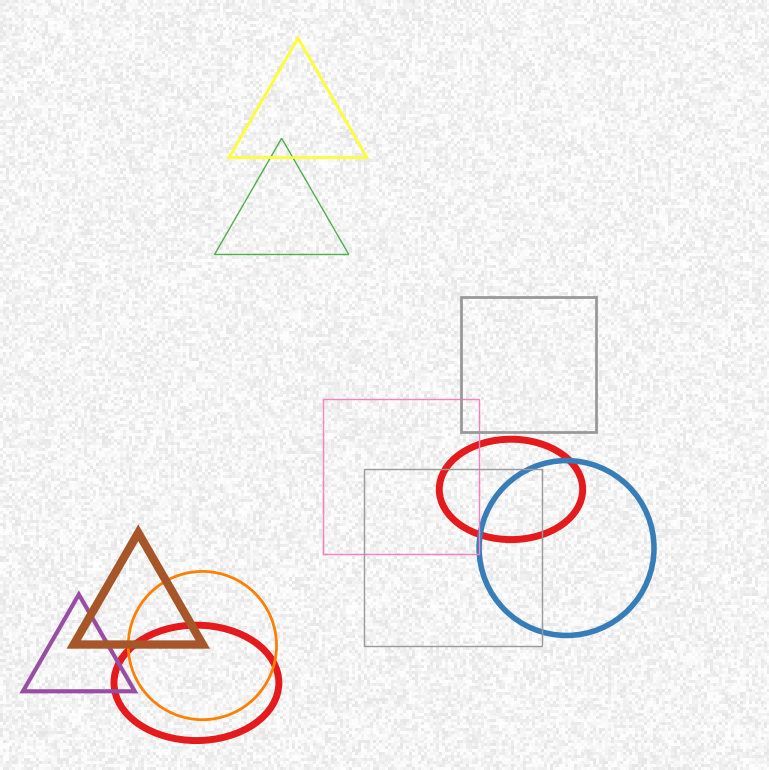[{"shape": "oval", "thickness": 2.5, "radius": 0.54, "center": [0.255, 0.113]}, {"shape": "oval", "thickness": 2.5, "radius": 0.47, "center": [0.664, 0.364]}, {"shape": "circle", "thickness": 2, "radius": 0.57, "center": [0.736, 0.288]}, {"shape": "triangle", "thickness": 0.5, "radius": 0.5, "center": [0.366, 0.72]}, {"shape": "triangle", "thickness": 1.5, "radius": 0.42, "center": [0.102, 0.144]}, {"shape": "circle", "thickness": 1, "radius": 0.48, "center": [0.263, 0.162]}, {"shape": "triangle", "thickness": 1, "radius": 0.52, "center": [0.387, 0.847]}, {"shape": "triangle", "thickness": 3, "radius": 0.48, "center": [0.18, 0.211]}, {"shape": "square", "thickness": 0.5, "radius": 0.5, "center": [0.521, 0.381]}, {"shape": "square", "thickness": 1, "radius": 0.44, "center": [0.686, 0.527]}, {"shape": "square", "thickness": 0.5, "radius": 0.58, "center": [0.588, 0.276]}]